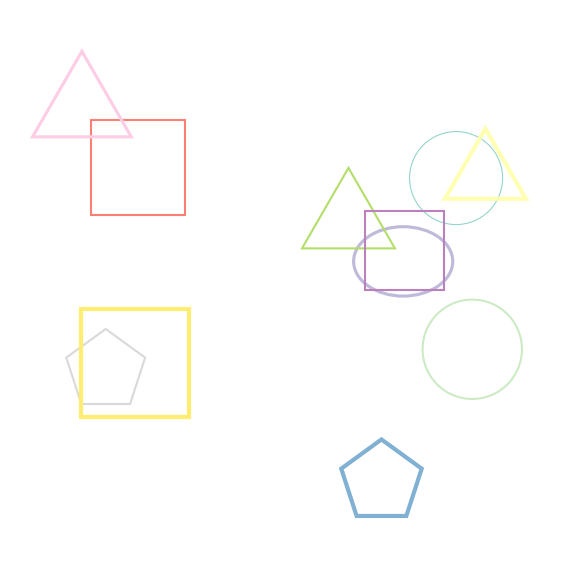[{"shape": "circle", "thickness": 0.5, "radius": 0.4, "center": [0.79, 0.691]}, {"shape": "triangle", "thickness": 2, "radius": 0.4, "center": [0.841, 0.695]}, {"shape": "oval", "thickness": 1.5, "radius": 0.43, "center": [0.698, 0.547]}, {"shape": "square", "thickness": 1, "radius": 0.41, "center": [0.239, 0.709]}, {"shape": "pentagon", "thickness": 2, "radius": 0.37, "center": [0.661, 0.165]}, {"shape": "triangle", "thickness": 1, "radius": 0.46, "center": [0.603, 0.615]}, {"shape": "triangle", "thickness": 1.5, "radius": 0.49, "center": [0.142, 0.812]}, {"shape": "pentagon", "thickness": 1, "radius": 0.36, "center": [0.183, 0.358]}, {"shape": "square", "thickness": 1, "radius": 0.34, "center": [0.7, 0.566]}, {"shape": "circle", "thickness": 1, "radius": 0.43, "center": [0.818, 0.394]}, {"shape": "square", "thickness": 2, "radius": 0.47, "center": [0.235, 0.371]}]